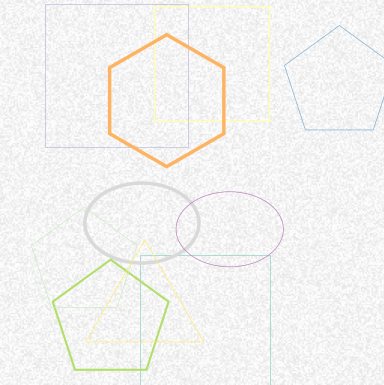[{"shape": "square", "thickness": 0.5, "radius": 0.85, "center": [0.533, 0.168]}, {"shape": "square", "thickness": 1, "radius": 0.75, "center": [0.548, 0.835]}, {"shape": "square", "thickness": 0.5, "radius": 0.92, "center": [0.303, 0.804]}, {"shape": "pentagon", "thickness": 0.5, "radius": 0.75, "center": [0.881, 0.784]}, {"shape": "hexagon", "thickness": 2.5, "radius": 0.86, "center": [0.433, 0.739]}, {"shape": "pentagon", "thickness": 1.5, "radius": 0.79, "center": [0.288, 0.168]}, {"shape": "oval", "thickness": 2.5, "radius": 0.74, "center": [0.369, 0.421]}, {"shape": "oval", "thickness": 0.5, "radius": 0.7, "center": [0.597, 0.404]}, {"shape": "pentagon", "thickness": 0.5, "radius": 0.72, "center": [0.219, 0.318]}, {"shape": "triangle", "thickness": 0.5, "radius": 0.88, "center": [0.376, 0.2]}]